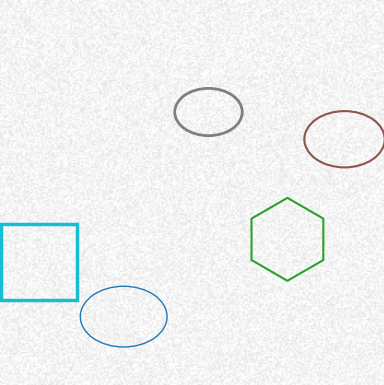[{"shape": "oval", "thickness": 1, "radius": 0.56, "center": [0.321, 0.178]}, {"shape": "hexagon", "thickness": 1.5, "radius": 0.54, "center": [0.747, 0.378]}, {"shape": "oval", "thickness": 1.5, "radius": 0.52, "center": [0.895, 0.638]}, {"shape": "oval", "thickness": 2, "radius": 0.44, "center": [0.542, 0.709]}, {"shape": "square", "thickness": 2.5, "radius": 0.49, "center": [0.101, 0.319]}]